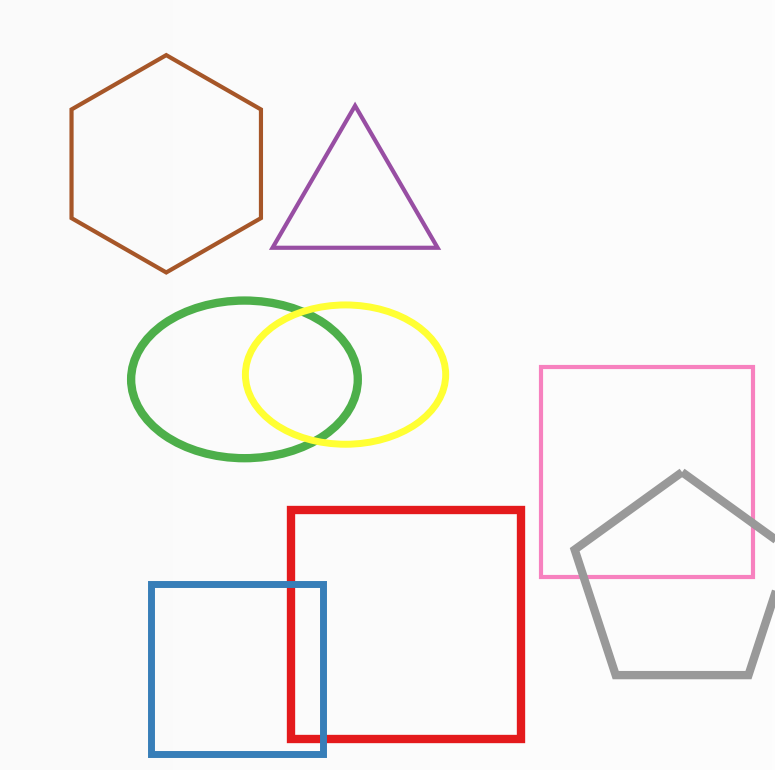[{"shape": "square", "thickness": 3, "radius": 0.74, "center": [0.524, 0.19]}, {"shape": "square", "thickness": 2.5, "radius": 0.55, "center": [0.306, 0.131]}, {"shape": "oval", "thickness": 3, "radius": 0.73, "center": [0.315, 0.507]}, {"shape": "triangle", "thickness": 1.5, "radius": 0.61, "center": [0.458, 0.74]}, {"shape": "oval", "thickness": 2.5, "radius": 0.65, "center": [0.446, 0.514]}, {"shape": "hexagon", "thickness": 1.5, "radius": 0.71, "center": [0.215, 0.787]}, {"shape": "square", "thickness": 1.5, "radius": 0.68, "center": [0.835, 0.387]}, {"shape": "pentagon", "thickness": 3, "radius": 0.73, "center": [0.88, 0.241]}]